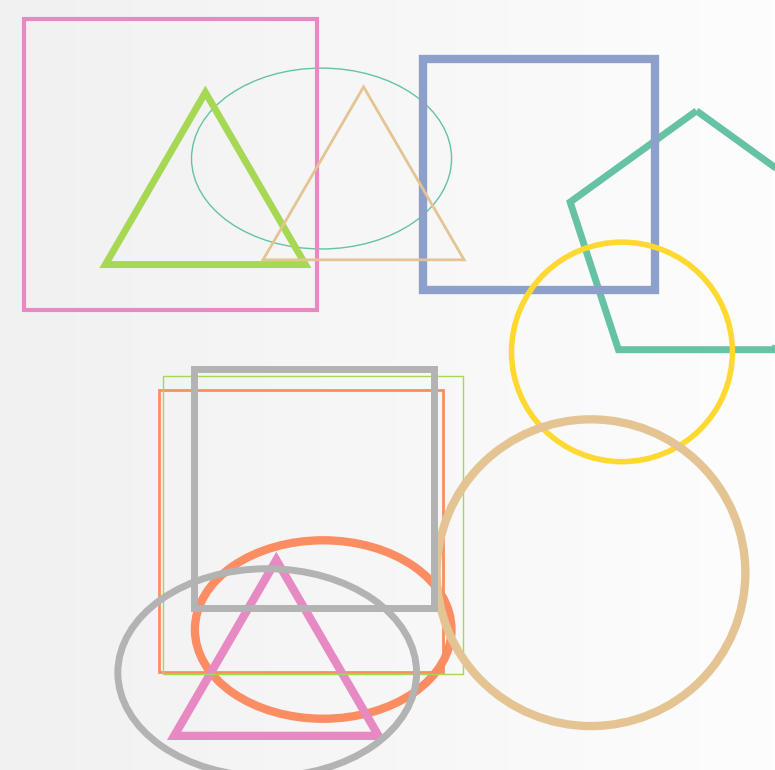[{"shape": "pentagon", "thickness": 2.5, "radius": 0.86, "center": [0.899, 0.685]}, {"shape": "oval", "thickness": 0.5, "radius": 0.84, "center": [0.415, 0.794]}, {"shape": "square", "thickness": 1, "radius": 0.92, "center": [0.388, 0.311]}, {"shape": "oval", "thickness": 3, "radius": 0.83, "center": [0.417, 0.182]}, {"shape": "square", "thickness": 3, "radius": 0.75, "center": [0.695, 0.773]}, {"shape": "triangle", "thickness": 3, "radius": 0.76, "center": [0.357, 0.12]}, {"shape": "square", "thickness": 1.5, "radius": 0.95, "center": [0.22, 0.786]}, {"shape": "triangle", "thickness": 2.5, "radius": 0.75, "center": [0.265, 0.731]}, {"shape": "square", "thickness": 0.5, "radius": 0.97, "center": [0.404, 0.318]}, {"shape": "circle", "thickness": 2, "radius": 0.71, "center": [0.803, 0.543]}, {"shape": "triangle", "thickness": 1, "radius": 0.75, "center": [0.469, 0.737]}, {"shape": "circle", "thickness": 3, "radius": 1.0, "center": [0.763, 0.256]}, {"shape": "square", "thickness": 2.5, "radius": 0.77, "center": [0.405, 0.365]}, {"shape": "oval", "thickness": 2.5, "radius": 0.96, "center": [0.345, 0.126]}]